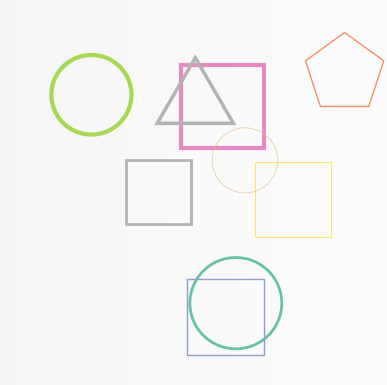[{"shape": "circle", "thickness": 2, "radius": 0.59, "center": [0.609, 0.213]}, {"shape": "pentagon", "thickness": 1, "radius": 0.53, "center": [0.889, 0.809]}, {"shape": "square", "thickness": 1, "radius": 0.5, "center": [0.583, 0.177]}, {"shape": "square", "thickness": 3, "radius": 0.54, "center": [0.574, 0.724]}, {"shape": "circle", "thickness": 3, "radius": 0.52, "center": [0.236, 0.754]}, {"shape": "square", "thickness": 0.5, "radius": 0.49, "center": [0.755, 0.481]}, {"shape": "circle", "thickness": 0.5, "radius": 0.42, "center": [0.632, 0.583]}, {"shape": "square", "thickness": 2, "radius": 0.42, "center": [0.41, 0.501]}, {"shape": "triangle", "thickness": 2.5, "radius": 0.57, "center": [0.504, 0.736]}]